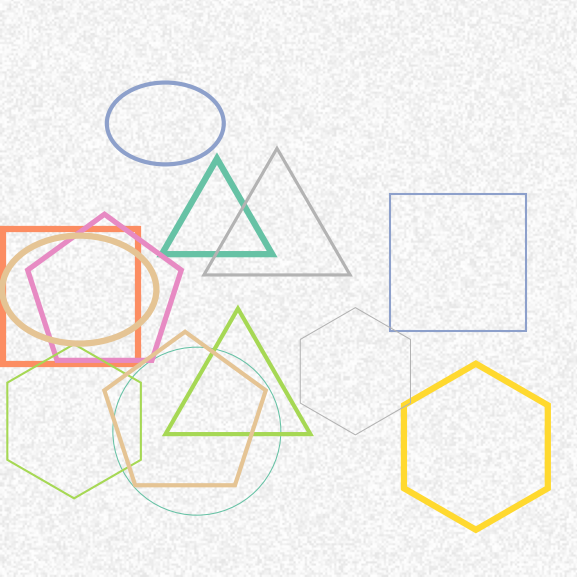[{"shape": "circle", "thickness": 0.5, "radius": 0.73, "center": [0.341, 0.253]}, {"shape": "triangle", "thickness": 3, "radius": 0.55, "center": [0.376, 0.614]}, {"shape": "square", "thickness": 3, "radius": 0.58, "center": [0.122, 0.485]}, {"shape": "square", "thickness": 1, "radius": 0.59, "center": [0.793, 0.545]}, {"shape": "oval", "thickness": 2, "radius": 0.51, "center": [0.286, 0.785]}, {"shape": "pentagon", "thickness": 2.5, "radius": 0.7, "center": [0.181, 0.488]}, {"shape": "hexagon", "thickness": 1, "radius": 0.67, "center": [0.128, 0.27]}, {"shape": "triangle", "thickness": 2, "radius": 0.72, "center": [0.412, 0.32]}, {"shape": "hexagon", "thickness": 3, "radius": 0.72, "center": [0.824, 0.226]}, {"shape": "pentagon", "thickness": 2, "radius": 0.73, "center": [0.32, 0.278]}, {"shape": "oval", "thickness": 3, "radius": 0.67, "center": [0.137, 0.498]}, {"shape": "triangle", "thickness": 1.5, "radius": 0.73, "center": [0.48, 0.596]}, {"shape": "hexagon", "thickness": 0.5, "radius": 0.55, "center": [0.615, 0.356]}]